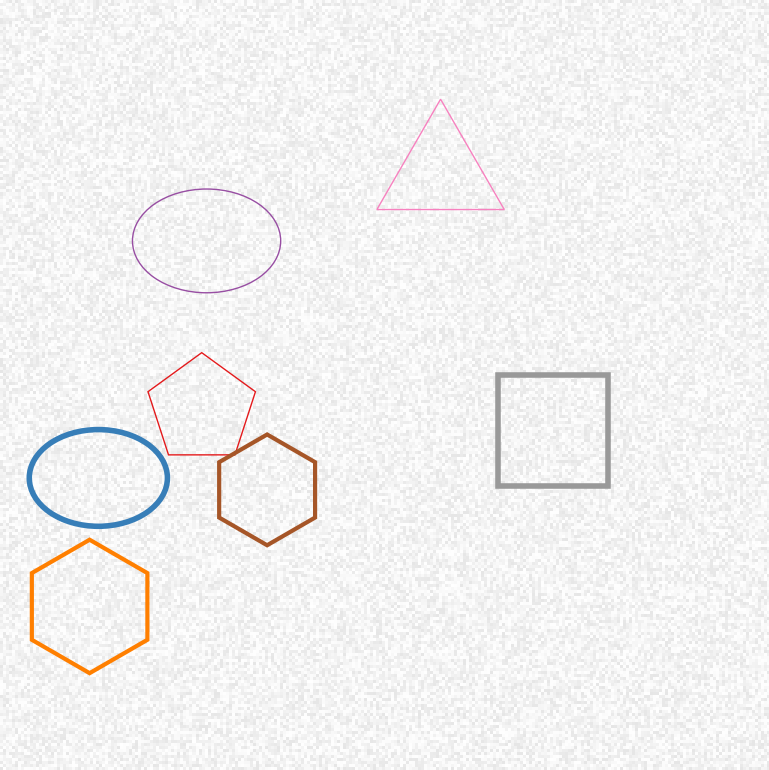[{"shape": "pentagon", "thickness": 0.5, "radius": 0.37, "center": [0.262, 0.469]}, {"shape": "oval", "thickness": 2, "radius": 0.45, "center": [0.128, 0.379]}, {"shape": "oval", "thickness": 0.5, "radius": 0.48, "center": [0.268, 0.687]}, {"shape": "hexagon", "thickness": 1.5, "radius": 0.43, "center": [0.116, 0.212]}, {"shape": "hexagon", "thickness": 1.5, "radius": 0.36, "center": [0.347, 0.364]}, {"shape": "triangle", "thickness": 0.5, "radius": 0.48, "center": [0.572, 0.776]}, {"shape": "square", "thickness": 2, "radius": 0.36, "center": [0.718, 0.441]}]